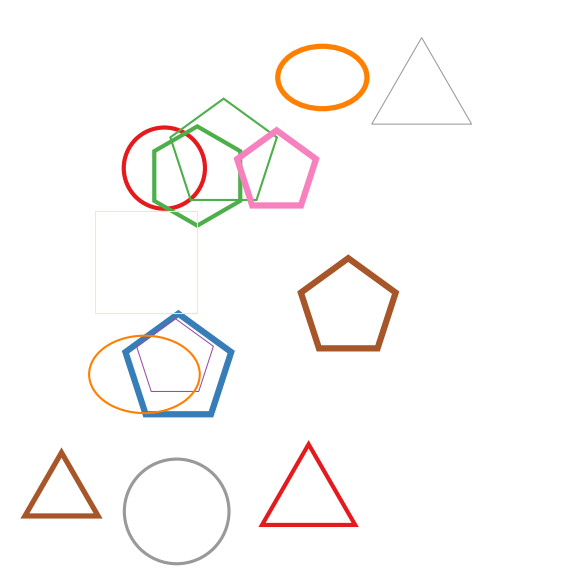[{"shape": "circle", "thickness": 2, "radius": 0.35, "center": [0.285, 0.708]}, {"shape": "triangle", "thickness": 2, "radius": 0.47, "center": [0.534, 0.137]}, {"shape": "pentagon", "thickness": 3, "radius": 0.48, "center": [0.309, 0.36]}, {"shape": "pentagon", "thickness": 1, "radius": 0.48, "center": [0.387, 0.731]}, {"shape": "hexagon", "thickness": 2, "radius": 0.43, "center": [0.342, 0.694]}, {"shape": "pentagon", "thickness": 0.5, "radius": 0.35, "center": [0.303, 0.378]}, {"shape": "oval", "thickness": 1, "radius": 0.48, "center": [0.25, 0.351]}, {"shape": "oval", "thickness": 2.5, "radius": 0.39, "center": [0.558, 0.865]}, {"shape": "square", "thickness": 0.5, "radius": 0.44, "center": [0.252, 0.546]}, {"shape": "triangle", "thickness": 2.5, "radius": 0.37, "center": [0.107, 0.142]}, {"shape": "pentagon", "thickness": 3, "radius": 0.43, "center": [0.603, 0.466]}, {"shape": "pentagon", "thickness": 3, "radius": 0.36, "center": [0.479, 0.701]}, {"shape": "triangle", "thickness": 0.5, "radius": 0.5, "center": [0.73, 0.834]}, {"shape": "circle", "thickness": 1.5, "radius": 0.45, "center": [0.306, 0.114]}]